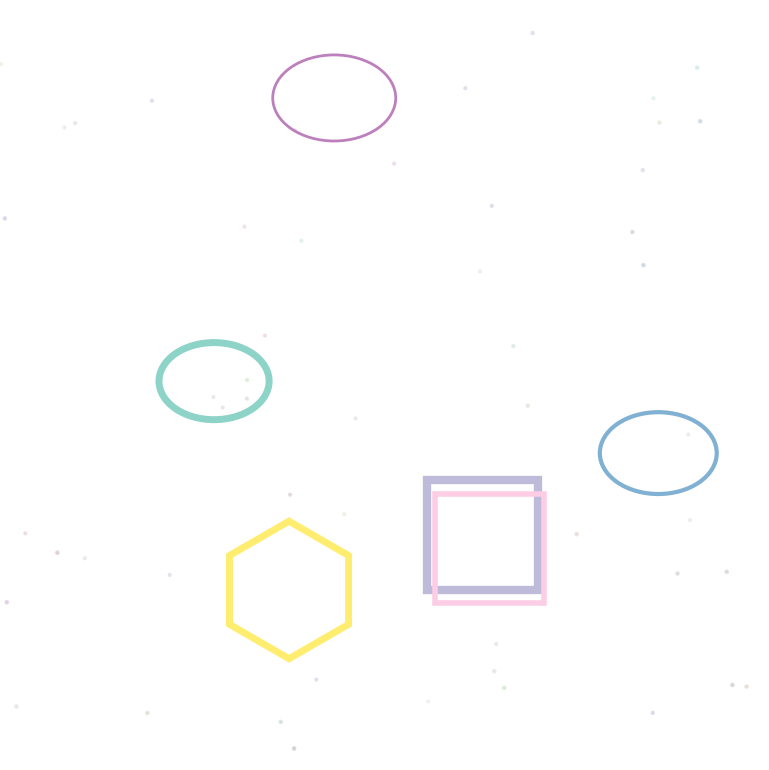[{"shape": "oval", "thickness": 2.5, "radius": 0.36, "center": [0.278, 0.505]}, {"shape": "square", "thickness": 3, "radius": 0.36, "center": [0.627, 0.305]}, {"shape": "oval", "thickness": 1.5, "radius": 0.38, "center": [0.855, 0.412]}, {"shape": "square", "thickness": 2, "radius": 0.35, "center": [0.636, 0.287]}, {"shape": "oval", "thickness": 1, "radius": 0.4, "center": [0.434, 0.873]}, {"shape": "hexagon", "thickness": 2.5, "radius": 0.45, "center": [0.375, 0.234]}]